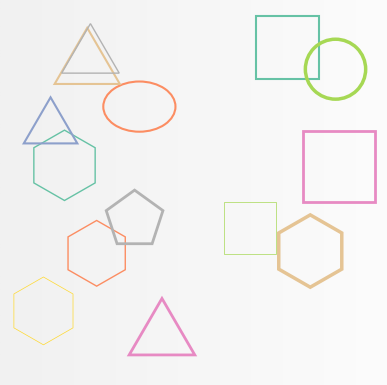[{"shape": "square", "thickness": 1.5, "radius": 0.41, "center": [0.742, 0.876]}, {"shape": "hexagon", "thickness": 1, "radius": 0.46, "center": [0.166, 0.571]}, {"shape": "oval", "thickness": 1.5, "radius": 0.47, "center": [0.36, 0.723]}, {"shape": "hexagon", "thickness": 1, "radius": 0.43, "center": [0.249, 0.342]}, {"shape": "triangle", "thickness": 1.5, "radius": 0.4, "center": [0.13, 0.667]}, {"shape": "square", "thickness": 2, "radius": 0.46, "center": [0.874, 0.567]}, {"shape": "triangle", "thickness": 2, "radius": 0.49, "center": [0.418, 0.127]}, {"shape": "square", "thickness": 0.5, "radius": 0.34, "center": [0.646, 0.409]}, {"shape": "circle", "thickness": 2.5, "radius": 0.39, "center": [0.866, 0.82]}, {"shape": "hexagon", "thickness": 0.5, "radius": 0.44, "center": [0.112, 0.192]}, {"shape": "hexagon", "thickness": 2.5, "radius": 0.47, "center": [0.801, 0.348]}, {"shape": "triangle", "thickness": 1.5, "radius": 0.49, "center": [0.225, 0.83]}, {"shape": "pentagon", "thickness": 2, "radius": 0.38, "center": [0.347, 0.429]}, {"shape": "triangle", "thickness": 1, "radius": 0.43, "center": [0.233, 0.853]}]